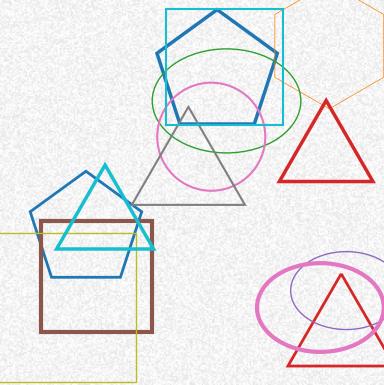[{"shape": "pentagon", "thickness": 2, "radius": 0.76, "center": [0.223, 0.403]}, {"shape": "pentagon", "thickness": 2.5, "radius": 0.82, "center": [0.564, 0.811]}, {"shape": "hexagon", "thickness": 0.5, "radius": 0.82, "center": [0.855, 0.881]}, {"shape": "oval", "thickness": 1, "radius": 0.96, "center": [0.588, 0.738]}, {"shape": "triangle", "thickness": 2, "radius": 0.8, "center": [0.886, 0.129]}, {"shape": "triangle", "thickness": 2.5, "radius": 0.7, "center": [0.847, 0.599]}, {"shape": "oval", "thickness": 1, "radius": 0.72, "center": [0.899, 0.245]}, {"shape": "square", "thickness": 3, "radius": 0.72, "center": [0.252, 0.281]}, {"shape": "oval", "thickness": 3, "radius": 0.82, "center": [0.832, 0.201]}, {"shape": "circle", "thickness": 1.5, "radius": 0.7, "center": [0.549, 0.645]}, {"shape": "triangle", "thickness": 1.5, "radius": 0.85, "center": [0.489, 0.553]}, {"shape": "square", "thickness": 1, "radius": 0.97, "center": [0.159, 0.201]}, {"shape": "square", "thickness": 1.5, "radius": 0.76, "center": [0.583, 0.826]}, {"shape": "triangle", "thickness": 2.5, "radius": 0.73, "center": [0.273, 0.426]}]